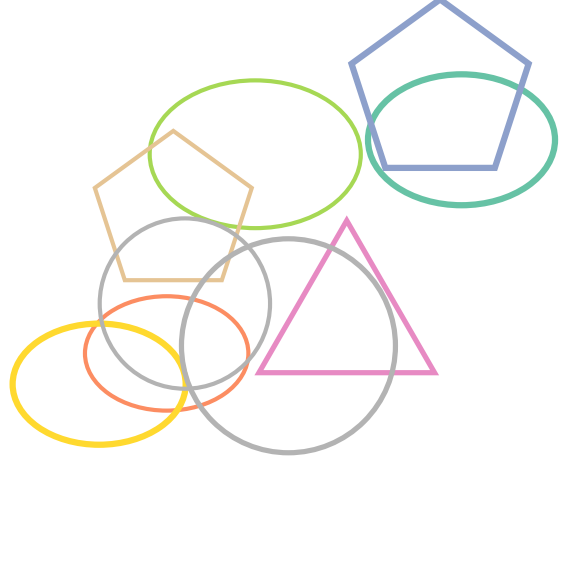[{"shape": "oval", "thickness": 3, "radius": 0.81, "center": [0.799, 0.757]}, {"shape": "oval", "thickness": 2, "radius": 0.71, "center": [0.289, 0.387]}, {"shape": "pentagon", "thickness": 3, "radius": 0.81, "center": [0.762, 0.839]}, {"shape": "triangle", "thickness": 2.5, "radius": 0.88, "center": [0.6, 0.442]}, {"shape": "oval", "thickness": 2, "radius": 0.91, "center": [0.442, 0.732]}, {"shape": "oval", "thickness": 3, "radius": 0.75, "center": [0.172, 0.334]}, {"shape": "pentagon", "thickness": 2, "radius": 0.71, "center": [0.3, 0.63]}, {"shape": "circle", "thickness": 2.5, "radius": 0.93, "center": [0.499, 0.4]}, {"shape": "circle", "thickness": 2, "radius": 0.74, "center": [0.32, 0.473]}]